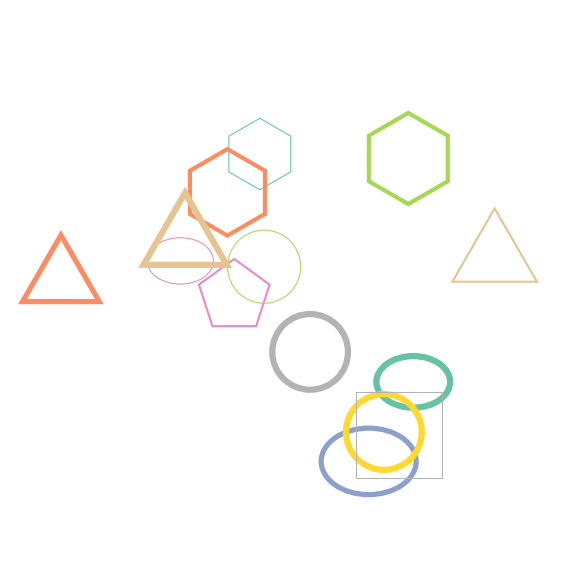[{"shape": "hexagon", "thickness": 0.5, "radius": 0.31, "center": [0.45, 0.732]}, {"shape": "oval", "thickness": 3, "radius": 0.32, "center": [0.716, 0.338]}, {"shape": "hexagon", "thickness": 2, "radius": 0.37, "center": [0.394, 0.666]}, {"shape": "triangle", "thickness": 2.5, "radius": 0.38, "center": [0.106, 0.515]}, {"shape": "oval", "thickness": 2.5, "radius": 0.41, "center": [0.638, 0.2]}, {"shape": "pentagon", "thickness": 1, "radius": 0.32, "center": [0.406, 0.486]}, {"shape": "oval", "thickness": 0.5, "radius": 0.29, "center": [0.312, 0.547]}, {"shape": "hexagon", "thickness": 2, "radius": 0.39, "center": [0.707, 0.725]}, {"shape": "circle", "thickness": 0.5, "radius": 0.32, "center": [0.457, 0.537]}, {"shape": "circle", "thickness": 3, "radius": 0.33, "center": [0.665, 0.251]}, {"shape": "triangle", "thickness": 1, "radius": 0.42, "center": [0.857, 0.554]}, {"shape": "triangle", "thickness": 3, "radius": 0.42, "center": [0.321, 0.582]}, {"shape": "circle", "thickness": 3, "radius": 0.33, "center": [0.537, 0.39]}, {"shape": "square", "thickness": 0.5, "radius": 0.37, "center": [0.691, 0.246]}]